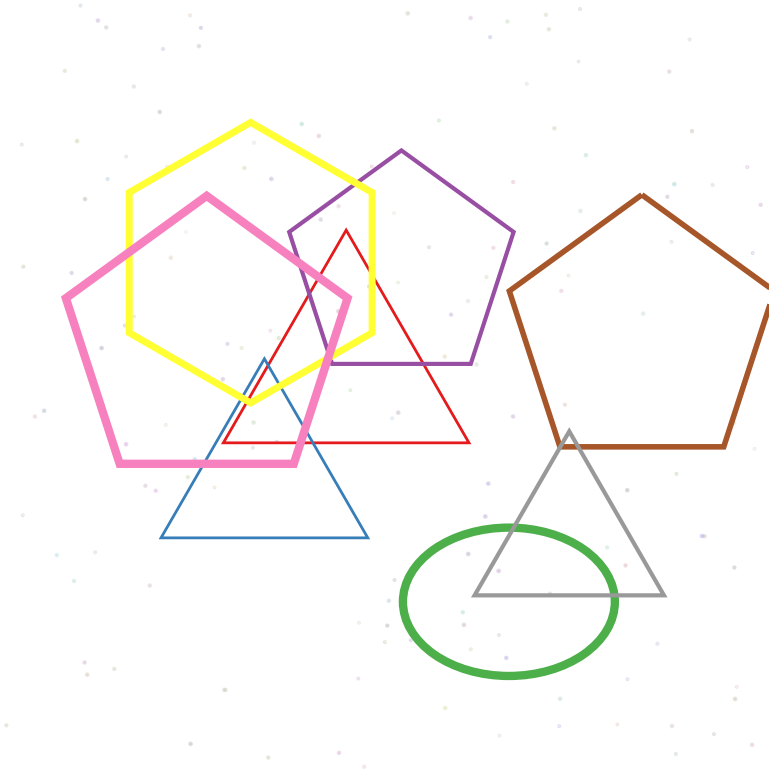[{"shape": "triangle", "thickness": 1, "radius": 0.92, "center": [0.45, 0.517]}, {"shape": "triangle", "thickness": 1, "radius": 0.78, "center": [0.343, 0.379]}, {"shape": "oval", "thickness": 3, "radius": 0.69, "center": [0.661, 0.218]}, {"shape": "pentagon", "thickness": 1.5, "radius": 0.77, "center": [0.521, 0.651]}, {"shape": "hexagon", "thickness": 2.5, "radius": 0.91, "center": [0.326, 0.659]}, {"shape": "pentagon", "thickness": 2, "radius": 0.9, "center": [0.834, 0.566]}, {"shape": "pentagon", "thickness": 3, "radius": 0.96, "center": [0.268, 0.553]}, {"shape": "triangle", "thickness": 1.5, "radius": 0.71, "center": [0.739, 0.298]}]